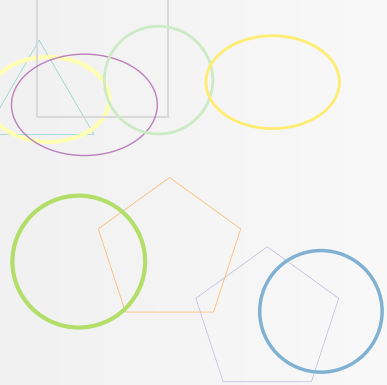[{"shape": "triangle", "thickness": 0.5, "radius": 0.82, "center": [0.101, 0.732]}, {"shape": "oval", "thickness": 3, "radius": 0.79, "center": [0.125, 0.742]}, {"shape": "pentagon", "thickness": 0.5, "radius": 0.97, "center": [0.69, 0.165]}, {"shape": "circle", "thickness": 2.5, "radius": 0.79, "center": [0.828, 0.191]}, {"shape": "pentagon", "thickness": 0.5, "radius": 0.97, "center": [0.437, 0.346]}, {"shape": "circle", "thickness": 3, "radius": 0.86, "center": [0.203, 0.321]}, {"shape": "square", "thickness": 1.5, "radius": 0.85, "center": [0.264, 0.865]}, {"shape": "oval", "thickness": 1, "radius": 0.94, "center": [0.218, 0.728]}, {"shape": "circle", "thickness": 2, "radius": 0.7, "center": [0.409, 0.792]}, {"shape": "oval", "thickness": 2, "radius": 0.86, "center": [0.704, 0.786]}]